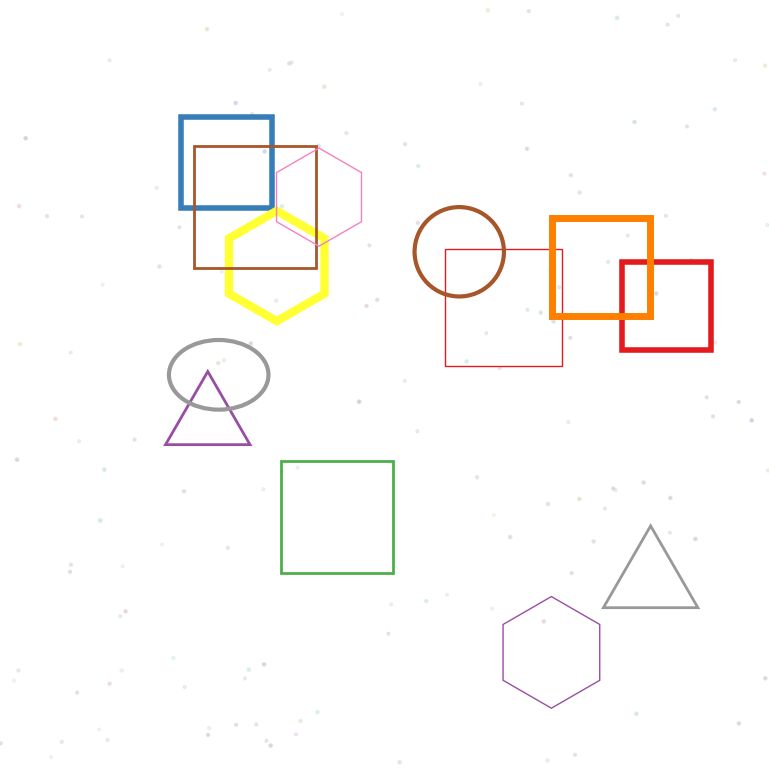[{"shape": "square", "thickness": 0.5, "radius": 0.38, "center": [0.654, 0.601]}, {"shape": "square", "thickness": 2, "radius": 0.29, "center": [0.866, 0.603]}, {"shape": "square", "thickness": 2, "radius": 0.29, "center": [0.294, 0.789]}, {"shape": "square", "thickness": 1, "radius": 0.36, "center": [0.438, 0.329]}, {"shape": "triangle", "thickness": 1, "radius": 0.32, "center": [0.27, 0.454]}, {"shape": "hexagon", "thickness": 0.5, "radius": 0.36, "center": [0.716, 0.153]}, {"shape": "square", "thickness": 2.5, "radius": 0.32, "center": [0.78, 0.653]}, {"shape": "hexagon", "thickness": 3, "radius": 0.36, "center": [0.359, 0.655]}, {"shape": "circle", "thickness": 1.5, "radius": 0.29, "center": [0.596, 0.673]}, {"shape": "square", "thickness": 1, "radius": 0.4, "center": [0.331, 0.731]}, {"shape": "hexagon", "thickness": 0.5, "radius": 0.32, "center": [0.414, 0.744]}, {"shape": "triangle", "thickness": 1, "radius": 0.35, "center": [0.845, 0.246]}, {"shape": "oval", "thickness": 1.5, "radius": 0.32, "center": [0.284, 0.513]}]